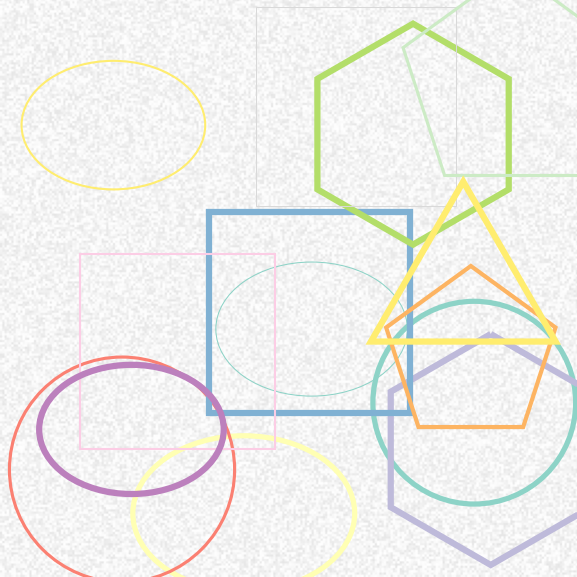[{"shape": "oval", "thickness": 0.5, "radius": 0.83, "center": [0.54, 0.429]}, {"shape": "circle", "thickness": 2.5, "radius": 0.88, "center": [0.821, 0.302]}, {"shape": "oval", "thickness": 2.5, "radius": 0.96, "center": [0.422, 0.11]}, {"shape": "hexagon", "thickness": 3, "radius": 1.0, "center": [0.85, 0.221]}, {"shape": "circle", "thickness": 1.5, "radius": 0.97, "center": [0.211, 0.186]}, {"shape": "square", "thickness": 3, "radius": 0.87, "center": [0.536, 0.459]}, {"shape": "pentagon", "thickness": 2, "radius": 0.77, "center": [0.815, 0.384]}, {"shape": "hexagon", "thickness": 3, "radius": 0.96, "center": [0.715, 0.767]}, {"shape": "square", "thickness": 1, "radius": 0.84, "center": [0.307, 0.391]}, {"shape": "square", "thickness": 0.5, "radius": 0.86, "center": [0.617, 0.815]}, {"shape": "oval", "thickness": 3, "radius": 0.8, "center": [0.228, 0.256]}, {"shape": "pentagon", "thickness": 1.5, "radius": 0.99, "center": [0.886, 0.855]}, {"shape": "oval", "thickness": 1, "radius": 0.8, "center": [0.196, 0.782]}, {"shape": "triangle", "thickness": 3, "radius": 0.92, "center": [0.802, 0.5]}]